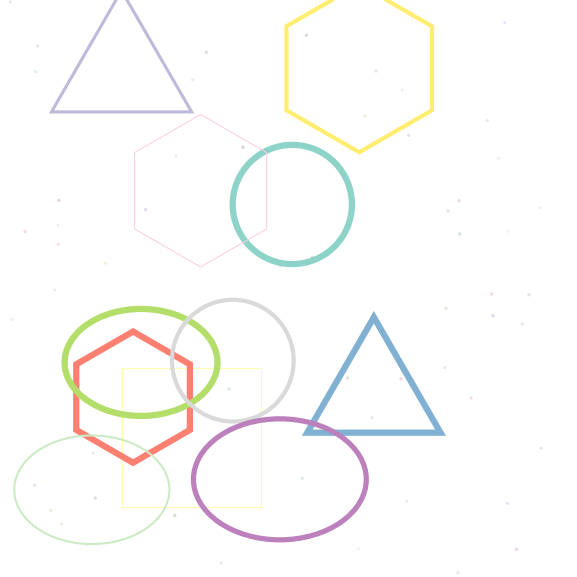[{"shape": "circle", "thickness": 3, "radius": 0.52, "center": [0.506, 0.645]}, {"shape": "square", "thickness": 0.5, "radius": 0.6, "center": [0.332, 0.241]}, {"shape": "triangle", "thickness": 1.5, "radius": 0.7, "center": [0.21, 0.875]}, {"shape": "hexagon", "thickness": 3, "radius": 0.57, "center": [0.23, 0.311]}, {"shape": "triangle", "thickness": 3, "radius": 0.67, "center": [0.647, 0.317]}, {"shape": "oval", "thickness": 3, "radius": 0.66, "center": [0.244, 0.372]}, {"shape": "hexagon", "thickness": 0.5, "radius": 0.66, "center": [0.347, 0.669]}, {"shape": "circle", "thickness": 2, "radius": 0.53, "center": [0.403, 0.375]}, {"shape": "oval", "thickness": 2.5, "radius": 0.75, "center": [0.485, 0.169]}, {"shape": "oval", "thickness": 1, "radius": 0.67, "center": [0.159, 0.151]}, {"shape": "hexagon", "thickness": 2, "radius": 0.73, "center": [0.622, 0.881]}]